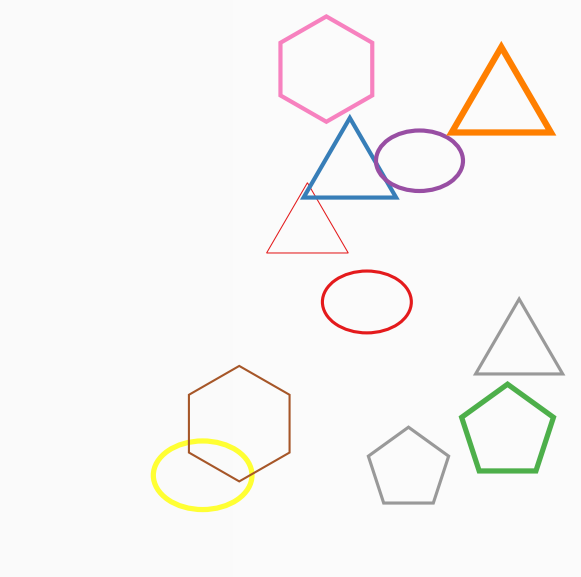[{"shape": "oval", "thickness": 1.5, "radius": 0.38, "center": [0.631, 0.476]}, {"shape": "triangle", "thickness": 0.5, "radius": 0.41, "center": [0.529, 0.602]}, {"shape": "triangle", "thickness": 2, "radius": 0.46, "center": [0.602, 0.703]}, {"shape": "pentagon", "thickness": 2.5, "radius": 0.42, "center": [0.873, 0.251]}, {"shape": "oval", "thickness": 2, "radius": 0.37, "center": [0.722, 0.721]}, {"shape": "triangle", "thickness": 3, "radius": 0.49, "center": [0.862, 0.819]}, {"shape": "oval", "thickness": 2.5, "radius": 0.42, "center": [0.349, 0.176]}, {"shape": "hexagon", "thickness": 1, "radius": 0.5, "center": [0.412, 0.266]}, {"shape": "hexagon", "thickness": 2, "radius": 0.46, "center": [0.561, 0.879]}, {"shape": "pentagon", "thickness": 1.5, "radius": 0.36, "center": [0.703, 0.187]}, {"shape": "triangle", "thickness": 1.5, "radius": 0.43, "center": [0.893, 0.395]}]